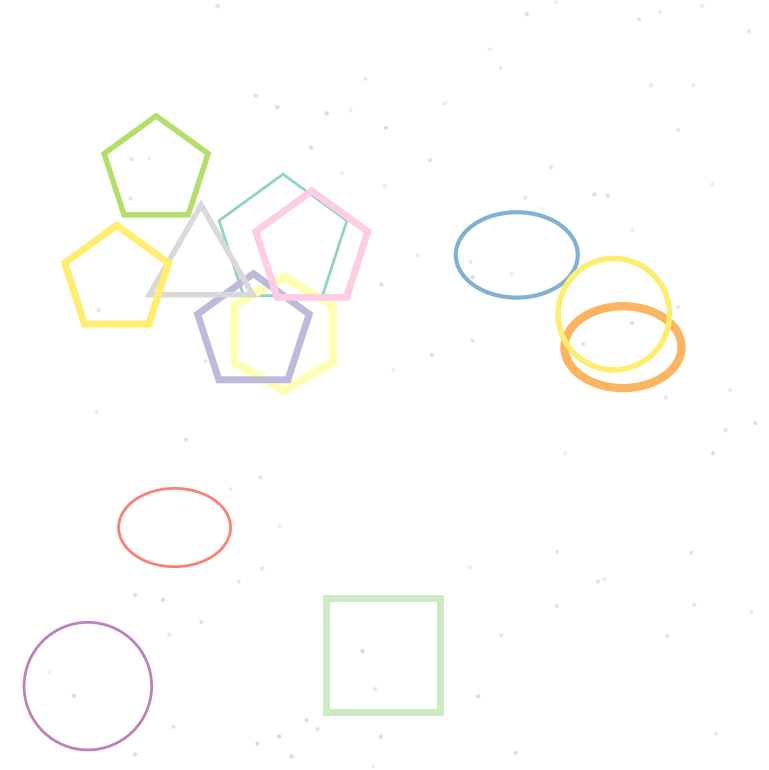[{"shape": "pentagon", "thickness": 1, "radius": 0.44, "center": [0.368, 0.687]}, {"shape": "hexagon", "thickness": 3, "radius": 0.37, "center": [0.368, 0.566]}, {"shape": "pentagon", "thickness": 2.5, "radius": 0.38, "center": [0.329, 0.568]}, {"shape": "oval", "thickness": 1, "radius": 0.36, "center": [0.227, 0.315]}, {"shape": "oval", "thickness": 1.5, "radius": 0.4, "center": [0.671, 0.669]}, {"shape": "oval", "thickness": 3, "radius": 0.38, "center": [0.809, 0.549]}, {"shape": "pentagon", "thickness": 2, "radius": 0.35, "center": [0.203, 0.779]}, {"shape": "pentagon", "thickness": 2.5, "radius": 0.38, "center": [0.405, 0.676]}, {"shape": "triangle", "thickness": 2, "radius": 0.39, "center": [0.261, 0.656]}, {"shape": "circle", "thickness": 1, "radius": 0.41, "center": [0.114, 0.109]}, {"shape": "square", "thickness": 2.5, "radius": 0.37, "center": [0.498, 0.149]}, {"shape": "circle", "thickness": 2, "radius": 0.36, "center": [0.797, 0.592]}, {"shape": "pentagon", "thickness": 2.5, "radius": 0.35, "center": [0.152, 0.636]}]